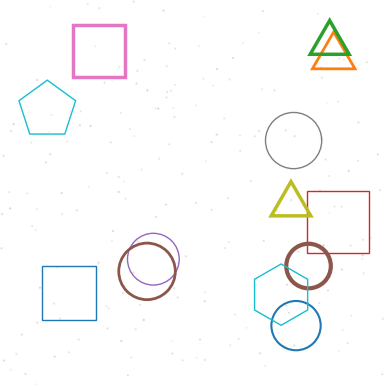[{"shape": "square", "thickness": 1, "radius": 0.35, "center": [0.178, 0.239]}, {"shape": "circle", "thickness": 1.5, "radius": 0.32, "center": [0.769, 0.154]}, {"shape": "triangle", "thickness": 2, "radius": 0.32, "center": [0.867, 0.853]}, {"shape": "triangle", "thickness": 2.5, "radius": 0.29, "center": [0.856, 0.888]}, {"shape": "square", "thickness": 1, "radius": 0.4, "center": [0.878, 0.424]}, {"shape": "circle", "thickness": 1, "radius": 0.34, "center": [0.398, 0.327]}, {"shape": "circle", "thickness": 2, "radius": 0.37, "center": [0.382, 0.295]}, {"shape": "circle", "thickness": 3, "radius": 0.29, "center": [0.801, 0.309]}, {"shape": "square", "thickness": 2.5, "radius": 0.34, "center": [0.258, 0.867]}, {"shape": "circle", "thickness": 1, "radius": 0.36, "center": [0.763, 0.635]}, {"shape": "triangle", "thickness": 2.5, "radius": 0.3, "center": [0.756, 0.469]}, {"shape": "pentagon", "thickness": 1, "radius": 0.39, "center": [0.123, 0.714]}, {"shape": "hexagon", "thickness": 1, "radius": 0.4, "center": [0.73, 0.235]}]